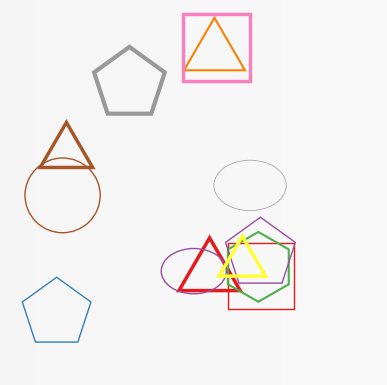[{"shape": "triangle", "thickness": 2.5, "radius": 0.46, "center": [0.541, 0.291]}, {"shape": "square", "thickness": 1, "radius": 0.43, "center": [0.674, 0.284]}, {"shape": "pentagon", "thickness": 1, "radius": 0.47, "center": [0.146, 0.187]}, {"shape": "hexagon", "thickness": 1.5, "radius": 0.45, "center": [0.667, 0.307]}, {"shape": "pentagon", "thickness": 1, "radius": 0.47, "center": [0.672, 0.341]}, {"shape": "oval", "thickness": 1, "radius": 0.42, "center": [0.5, 0.296]}, {"shape": "triangle", "thickness": 1.5, "radius": 0.45, "center": [0.553, 0.863]}, {"shape": "triangle", "thickness": 2.5, "radius": 0.35, "center": [0.625, 0.317]}, {"shape": "triangle", "thickness": 2.5, "radius": 0.39, "center": [0.171, 0.604]}, {"shape": "circle", "thickness": 1, "radius": 0.49, "center": [0.162, 0.493]}, {"shape": "square", "thickness": 2.5, "radius": 0.44, "center": [0.559, 0.877]}, {"shape": "oval", "thickness": 0.5, "radius": 0.47, "center": [0.645, 0.518]}, {"shape": "pentagon", "thickness": 3, "radius": 0.48, "center": [0.334, 0.782]}]